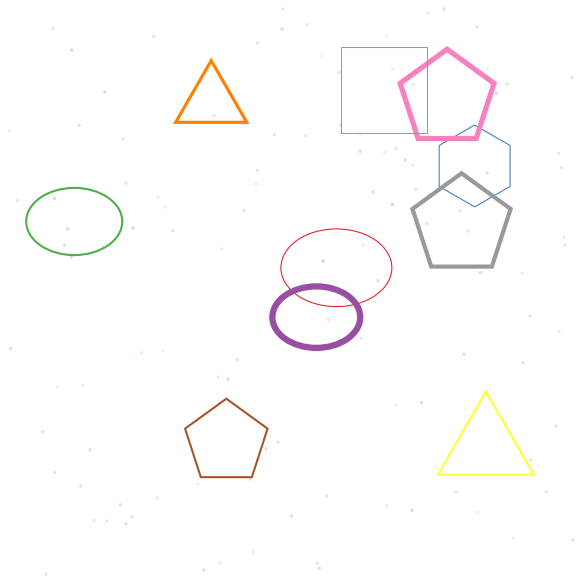[{"shape": "oval", "thickness": 0.5, "radius": 0.48, "center": [0.582, 0.536]}, {"shape": "hexagon", "thickness": 0.5, "radius": 0.35, "center": [0.822, 0.712]}, {"shape": "oval", "thickness": 1, "radius": 0.42, "center": [0.129, 0.616]}, {"shape": "oval", "thickness": 3, "radius": 0.38, "center": [0.548, 0.45]}, {"shape": "triangle", "thickness": 1.5, "radius": 0.36, "center": [0.366, 0.823]}, {"shape": "triangle", "thickness": 1, "radius": 0.48, "center": [0.841, 0.225]}, {"shape": "pentagon", "thickness": 1, "radius": 0.38, "center": [0.392, 0.234]}, {"shape": "pentagon", "thickness": 2.5, "radius": 0.43, "center": [0.774, 0.828]}, {"shape": "pentagon", "thickness": 2, "radius": 0.45, "center": [0.799, 0.61]}, {"shape": "square", "thickness": 0.5, "radius": 0.37, "center": [0.665, 0.843]}]